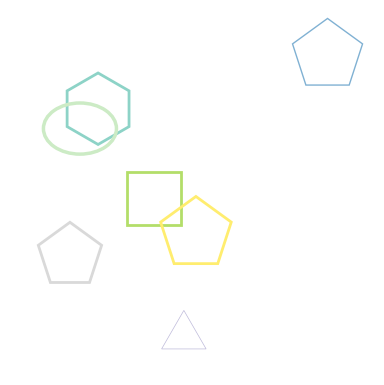[{"shape": "hexagon", "thickness": 2, "radius": 0.46, "center": [0.255, 0.718]}, {"shape": "triangle", "thickness": 0.5, "radius": 0.33, "center": [0.478, 0.127]}, {"shape": "pentagon", "thickness": 1, "radius": 0.48, "center": [0.851, 0.856]}, {"shape": "square", "thickness": 2, "radius": 0.35, "center": [0.4, 0.484]}, {"shape": "pentagon", "thickness": 2, "radius": 0.43, "center": [0.182, 0.336]}, {"shape": "oval", "thickness": 2.5, "radius": 0.47, "center": [0.208, 0.666]}, {"shape": "pentagon", "thickness": 2, "radius": 0.48, "center": [0.509, 0.393]}]